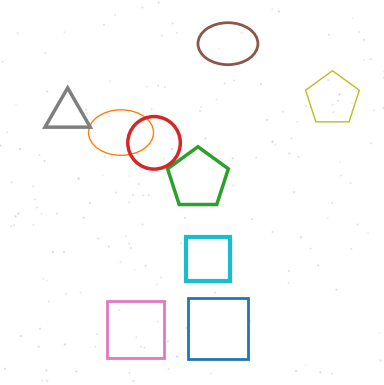[{"shape": "square", "thickness": 2, "radius": 0.39, "center": [0.566, 0.147]}, {"shape": "oval", "thickness": 1, "radius": 0.42, "center": [0.314, 0.656]}, {"shape": "pentagon", "thickness": 2.5, "radius": 0.41, "center": [0.514, 0.536]}, {"shape": "circle", "thickness": 2.5, "radius": 0.34, "center": [0.4, 0.629]}, {"shape": "oval", "thickness": 2, "radius": 0.39, "center": [0.592, 0.887]}, {"shape": "square", "thickness": 2, "radius": 0.37, "center": [0.351, 0.143]}, {"shape": "triangle", "thickness": 2.5, "radius": 0.34, "center": [0.176, 0.704]}, {"shape": "pentagon", "thickness": 1, "radius": 0.37, "center": [0.864, 0.743]}, {"shape": "square", "thickness": 3, "radius": 0.29, "center": [0.54, 0.328]}]